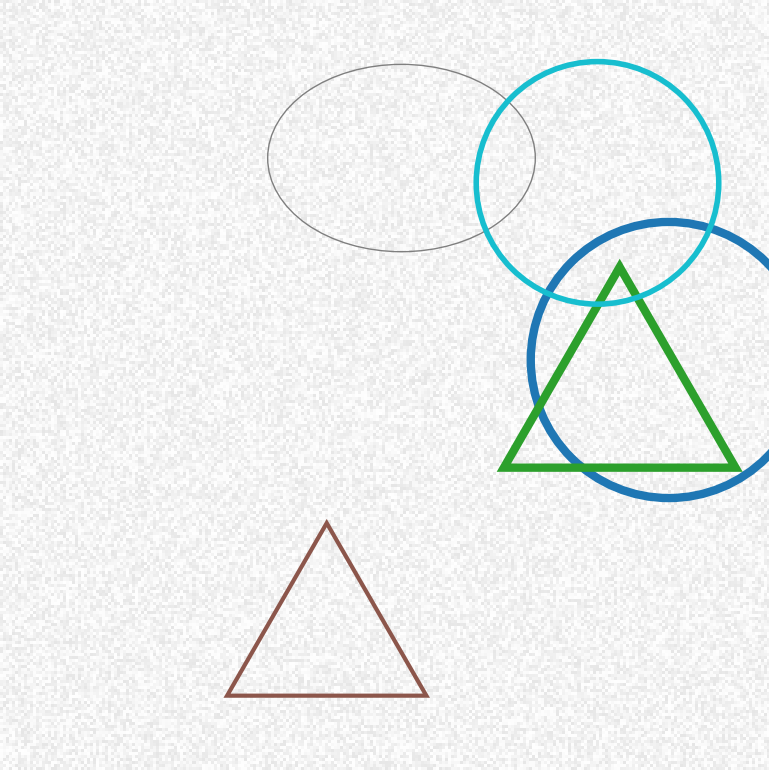[{"shape": "circle", "thickness": 3, "radius": 0.9, "center": [0.869, 0.532]}, {"shape": "triangle", "thickness": 3, "radius": 0.87, "center": [0.805, 0.479]}, {"shape": "triangle", "thickness": 1.5, "radius": 0.75, "center": [0.424, 0.171]}, {"shape": "oval", "thickness": 0.5, "radius": 0.87, "center": [0.521, 0.795]}, {"shape": "circle", "thickness": 2, "radius": 0.79, "center": [0.776, 0.763]}]